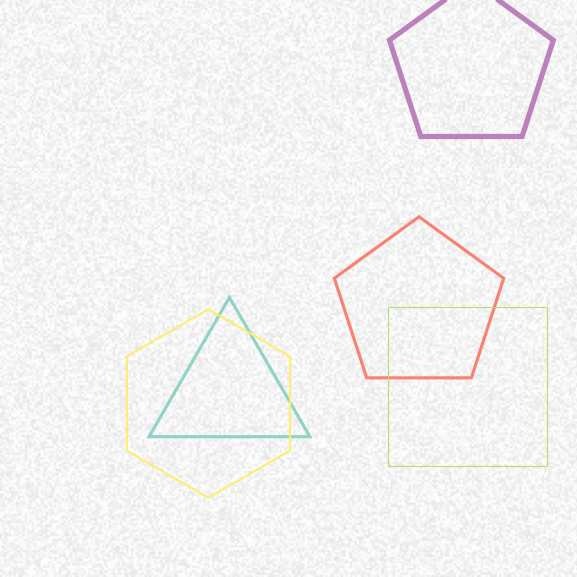[{"shape": "triangle", "thickness": 1.5, "radius": 0.8, "center": [0.397, 0.323]}, {"shape": "pentagon", "thickness": 1.5, "radius": 0.77, "center": [0.726, 0.47]}, {"shape": "square", "thickness": 0.5, "radius": 0.69, "center": [0.81, 0.33]}, {"shape": "pentagon", "thickness": 2.5, "radius": 0.75, "center": [0.816, 0.883]}, {"shape": "hexagon", "thickness": 1, "radius": 0.82, "center": [0.361, 0.3]}]